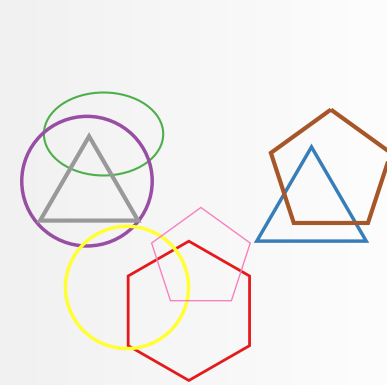[{"shape": "hexagon", "thickness": 2, "radius": 0.9, "center": [0.487, 0.193]}, {"shape": "triangle", "thickness": 2.5, "radius": 0.82, "center": [0.804, 0.455]}, {"shape": "oval", "thickness": 1.5, "radius": 0.77, "center": [0.267, 0.652]}, {"shape": "circle", "thickness": 2.5, "radius": 0.84, "center": [0.224, 0.529]}, {"shape": "circle", "thickness": 2.5, "radius": 0.79, "center": [0.328, 0.253]}, {"shape": "pentagon", "thickness": 3, "radius": 0.81, "center": [0.854, 0.553]}, {"shape": "pentagon", "thickness": 1, "radius": 0.67, "center": [0.519, 0.327]}, {"shape": "triangle", "thickness": 3, "radius": 0.73, "center": [0.23, 0.5]}]